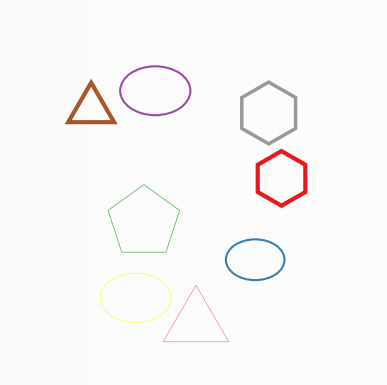[{"shape": "hexagon", "thickness": 3, "radius": 0.35, "center": [0.727, 0.537]}, {"shape": "oval", "thickness": 1.5, "radius": 0.38, "center": [0.659, 0.325]}, {"shape": "pentagon", "thickness": 0.5, "radius": 0.49, "center": [0.371, 0.423]}, {"shape": "oval", "thickness": 1.5, "radius": 0.45, "center": [0.401, 0.764]}, {"shape": "oval", "thickness": 0.5, "radius": 0.46, "center": [0.35, 0.226]}, {"shape": "triangle", "thickness": 3, "radius": 0.34, "center": [0.235, 0.717]}, {"shape": "triangle", "thickness": 0.5, "radius": 0.49, "center": [0.506, 0.161]}, {"shape": "hexagon", "thickness": 2.5, "radius": 0.4, "center": [0.693, 0.706]}]